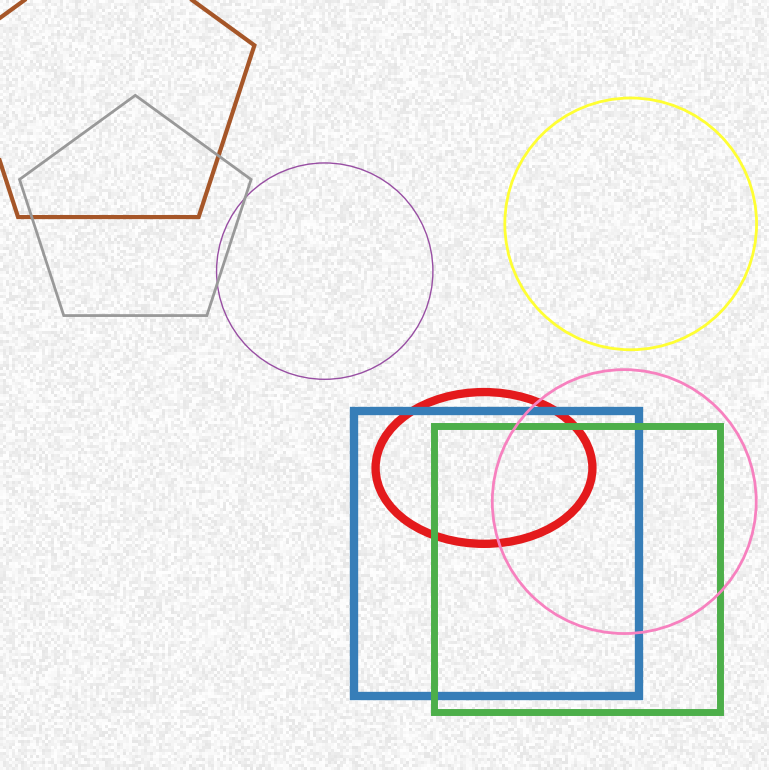[{"shape": "oval", "thickness": 3, "radius": 0.7, "center": [0.629, 0.392]}, {"shape": "square", "thickness": 3, "radius": 0.93, "center": [0.645, 0.281]}, {"shape": "square", "thickness": 2.5, "radius": 0.93, "center": [0.749, 0.261]}, {"shape": "circle", "thickness": 0.5, "radius": 0.7, "center": [0.422, 0.648]}, {"shape": "circle", "thickness": 1, "radius": 0.82, "center": [0.819, 0.709]}, {"shape": "pentagon", "thickness": 1.5, "radius": 1.0, "center": [0.141, 0.879]}, {"shape": "circle", "thickness": 1, "radius": 0.86, "center": [0.811, 0.349]}, {"shape": "pentagon", "thickness": 1, "radius": 0.79, "center": [0.176, 0.718]}]